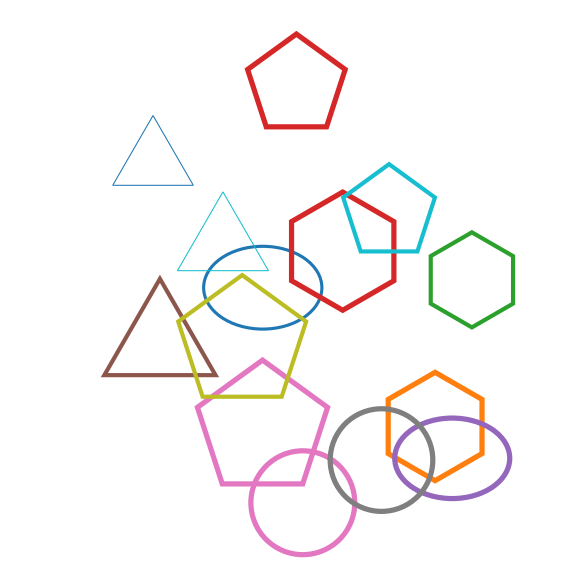[{"shape": "oval", "thickness": 1.5, "radius": 0.51, "center": [0.455, 0.501]}, {"shape": "triangle", "thickness": 0.5, "radius": 0.4, "center": [0.265, 0.719]}, {"shape": "hexagon", "thickness": 2.5, "radius": 0.47, "center": [0.753, 0.261]}, {"shape": "hexagon", "thickness": 2, "radius": 0.41, "center": [0.817, 0.515]}, {"shape": "hexagon", "thickness": 2.5, "radius": 0.51, "center": [0.593, 0.564]}, {"shape": "pentagon", "thickness": 2.5, "radius": 0.44, "center": [0.513, 0.851]}, {"shape": "oval", "thickness": 2.5, "radius": 0.5, "center": [0.783, 0.206]}, {"shape": "triangle", "thickness": 2, "radius": 0.56, "center": [0.277, 0.405]}, {"shape": "circle", "thickness": 2.5, "radius": 0.45, "center": [0.524, 0.129]}, {"shape": "pentagon", "thickness": 2.5, "radius": 0.59, "center": [0.455, 0.257]}, {"shape": "circle", "thickness": 2.5, "radius": 0.44, "center": [0.661, 0.202]}, {"shape": "pentagon", "thickness": 2, "radius": 0.58, "center": [0.419, 0.406]}, {"shape": "pentagon", "thickness": 2, "radius": 0.42, "center": [0.674, 0.631]}, {"shape": "triangle", "thickness": 0.5, "radius": 0.45, "center": [0.386, 0.576]}]